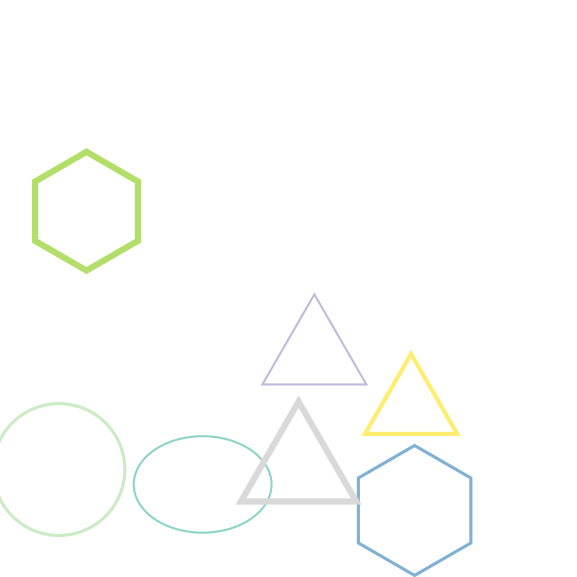[{"shape": "oval", "thickness": 1, "radius": 0.6, "center": [0.351, 0.16]}, {"shape": "triangle", "thickness": 1, "radius": 0.52, "center": [0.544, 0.385]}, {"shape": "hexagon", "thickness": 1.5, "radius": 0.56, "center": [0.718, 0.115]}, {"shape": "hexagon", "thickness": 3, "radius": 0.51, "center": [0.15, 0.633]}, {"shape": "triangle", "thickness": 3, "radius": 0.58, "center": [0.517, 0.188]}, {"shape": "circle", "thickness": 1.5, "radius": 0.57, "center": [0.102, 0.186]}, {"shape": "triangle", "thickness": 2, "radius": 0.46, "center": [0.712, 0.294]}]